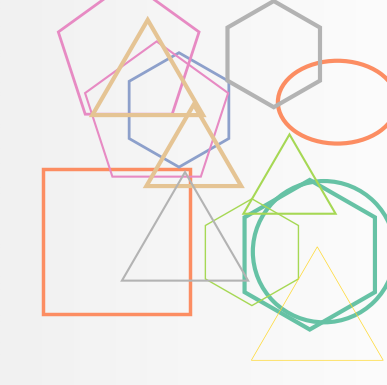[{"shape": "hexagon", "thickness": 3, "radius": 0.97, "center": [0.799, 0.338]}, {"shape": "circle", "thickness": 3, "radius": 0.92, "center": [0.836, 0.346]}, {"shape": "square", "thickness": 2.5, "radius": 0.94, "center": [0.301, 0.373]}, {"shape": "oval", "thickness": 3, "radius": 0.77, "center": [0.871, 0.735]}, {"shape": "hexagon", "thickness": 2, "radius": 0.74, "center": [0.462, 0.715]}, {"shape": "pentagon", "thickness": 1.5, "radius": 0.97, "center": [0.404, 0.698]}, {"shape": "pentagon", "thickness": 2, "radius": 0.95, "center": [0.332, 0.858]}, {"shape": "hexagon", "thickness": 1, "radius": 0.69, "center": [0.65, 0.345]}, {"shape": "triangle", "thickness": 1.5, "radius": 0.69, "center": [0.747, 0.514]}, {"shape": "triangle", "thickness": 0.5, "radius": 0.98, "center": [0.819, 0.162]}, {"shape": "triangle", "thickness": 3, "radius": 0.82, "center": [0.381, 0.783]}, {"shape": "triangle", "thickness": 3, "radius": 0.71, "center": [0.5, 0.587]}, {"shape": "triangle", "thickness": 1.5, "radius": 0.94, "center": [0.477, 0.365]}, {"shape": "hexagon", "thickness": 3, "radius": 0.69, "center": [0.706, 0.859]}]